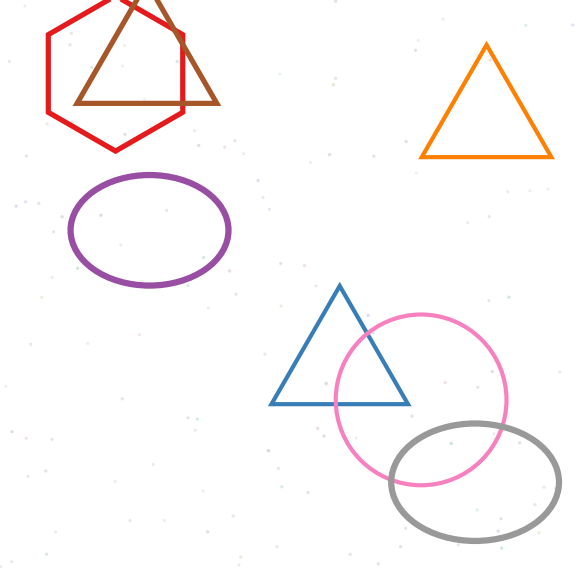[{"shape": "hexagon", "thickness": 2.5, "radius": 0.67, "center": [0.2, 0.872]}, {"shape": "triangle", "thickness": 2, "radius": 0.68, "center": [0.588, 0.368]}, {"shape": "oval", "thickness": 3, "radius": 0.68, "center": [0.259, 0.6]}, {"shape": "triangle", "thickness": 2, "radius": 0.65, "center": [0.843, 0.792]}, {"shape": "triangle", "thickness": 2.5, "radius": 0.7, "center": [0.254, 0.89]}, {"shape": "circle", "thickness": 2, "radius": 0.74, "center": [0.729, 0.307]}, {"shape": "oval", "thickness": 3, "radius": 0.73, "center": [0.823, 0.164]}]